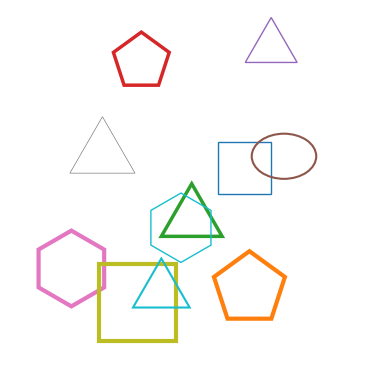[{"shape": "square", "thickness": 1, "radius": 0.34, "center": [0.635, 0.564]}, {"shape": "pentagon", "thickness": 3, "radius": 0.48, "center": [0.648, 0.251]}, {"shape": "triangle", "thickness": 2.5, "radius": 0.46, "center": [0.498, 0.432]}, {"shape": "pentagon", "thickness": 2.5, "radius": 0.38, "center": [0.367, 0.84]}, {"shape": "triangle", "thickness": 1, "radius": 0.39, "center": [0.704, 0.877]}, {"shape": "oval", "thickness": 1.5, "radius": 0.42, "center": [0.738, 0.594]}, {"shape": "hexagon", "thickness": 3, "radius": 0.49, "center": [0.185, 0.303]}, {"shape": "triangle", "thickness": 0.5, "radius": 0.49, "center": [0.266, 0.599]}, {"shape": "square", "thickness": 3, "radius": 0.5, "center": [0.357, 0.214]}, {"shape": "hexagon", "thickness": 1, "radius": 0.45, "center": [0.47, 0.408]}, {"shape": "triangle", "thickness": 1.5, "radius": 0.42, "center": [0.419, 0.244]}]